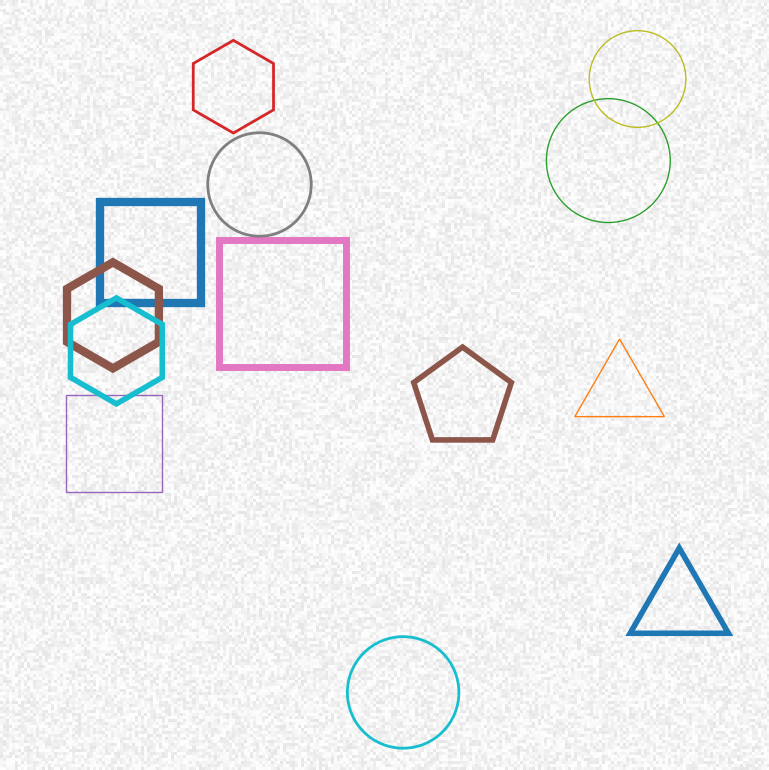[{"shape": "triangle", "thickness": 2, "radius": 0.37, "center": [0.882, 0.214]}, {"shape": "square", "thickness": 3, "radius": 0.33, "center": [0.195, 0.672]}, {"shape": "triangle", "thickness": 0.5, "radius": 0.34, "center": [0.805, 0.493]}, {"shape": "circle", "thickness": 0.5, "radius": 0.4, "center": [0.79, 0.791]}, {"shape": "hexagon", "thickness": 1, "radius": 0.3, "center": [0.303, 0.887]}, {"shape": "square", "thickness": 0.5, "radius": 0.31, "center": [0.148, 0.424]}, {"shape": "pentagon", "thickness": 2, "radius": 0.33, "center": [0.601, 0.483]}, {"shape": "hexagon", "thickness": 3, "radius": 0.34, "center": [0.147, 0.59]}, {"shape": "square", "thickness": 2.5, "radius": 0.41, "center": [0.367, 0.606]}, {"shape": "circle", "thickness": 1, "radius": 0.34, "center": [0.337, 0.76]}, {"shape": "circle", "thickness": 0.5, "radius": 0.31, "center": [0.828, 0.897]}, {"shape": "hexagon", "thickness": 2, "radius": 0.34, "center": [0.151, 0.544]}, {"shape": "circle", "thickness": 1, "radius": 0.36, "center": [0.524, 0.101]}]